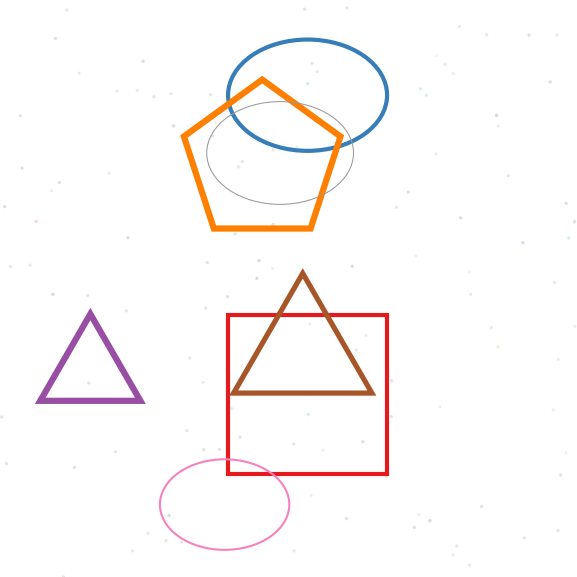[{"shape": "square", "thickness": 2, "radius": 0.69, "center": [0.533, 0.316]}, {"shape": "oval", "thickness": 2, "radius": 0.69, "center": [0.533, 0.834]}, {"shape": "triangle", "thickness": 3, "radius": 0.5, "center": [0.156, 0.355]}, {"shape": "pentagon", "thickness": 3, "radius": 0.71, "center": [0.454, 0.719]}, {"shape": "triangle", "thickness": 2.5, "radius": 0.69, "center": [0.524, 0.388]}, {"shape": "oval", "thickness": 1, "radius": 0.56, "center": [0.389, 0.125]}, {"shape": "oval", "thickness": 0.5, "radius": 0.64, "center": [0.485, 0.734]}]